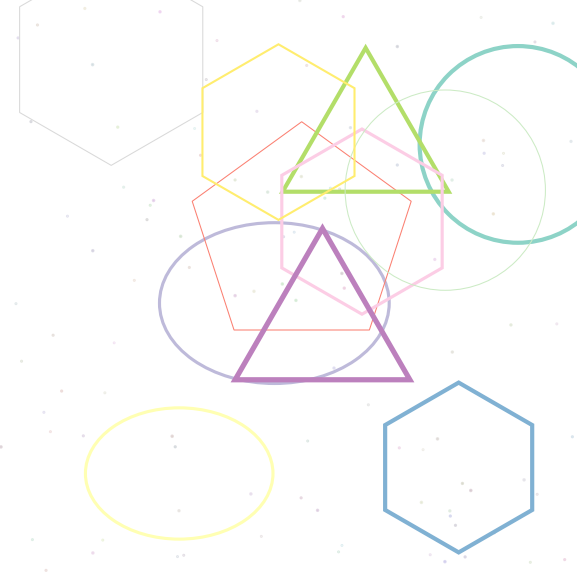[{"shape": "circle", "thickness": 2, "radius": 0.85, "center": [0.897, 0.749]}, {"shape": "oval", "thickness": 1.5, "radius": 0.81, "center": [0.31, 0.179]}, {"shape": "oval", "thickness": 1.5, "radius": 0.99, "center": [0.475, 0.474]}, {"shape": "pentagon", "thickness": 0.5, "radius": 1.0, "center": [0.522, 0.589]}, {"shape": "hexagon", "thickness": 2, "radius": 0.74, "center": [0.794, 0.19]}, {"shape": "triangle", "thickness": 2, "radius": 0.83, "center": [0.633, 0.75]}, {"shape": "hexagon", "thickness": 1.5, "radius": 0.8, "center": [0.627, 0.615]}, {"shape": "hexagon", "thickness": 0.5, "radius": 0.92, "center": [0.193, 0.896]}, {"shape": "triangle", "thickness": 2.5, "radius": 0.87, "center": [0.558, 0.429]}, {"shape": "circle", "thickness": 0.5, "radius": 0.87, "center": [0.771, 0.67]}, {"shape": "hexagon", "thickness": 1, "radius": 0.76, "center": [0.482, 0.77]}]